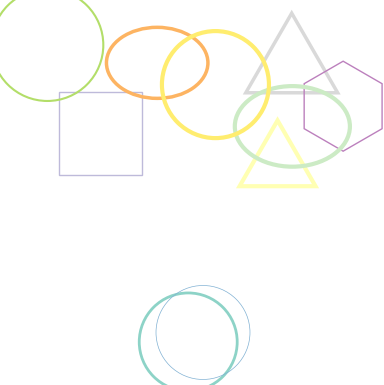[{"shape": "circle", "thickness": 2, "radius": 0.64, "center": [0.489, 0.112]}, {"shape": "triangle", "thickness": 3, "radius": 0.57, "center": [0.721, 0.573]}, {"shape": "square", "thickness": 1, "radius": 0.54, "center": [0.261, 0.653]}, {"shape": "circle", "thickness": 0.5, "radius": 0.61, "center": [0.527, 0.136]}, {"shape": "oval", "thickness": 2.5, "radius": 0.66, "center": [0.408, 0.837]}, {"shape": "circle", "thickness": 1.5, "radius": 0.73, "center": [0.123, 0.883]}, {"shape": "triangle", "thickness": 2.5, "radius": 0.69, "center": [0.758, 0.828]}, {"shape": "hexagon", "thickness": 1, "radius": 0.58, "center": [0.891, 0.724]}, {"shape": "oval", "thickness": 3, "radius": 0.75, "center": [0.759, 0.672]}, {"shape": "circle", "thickness": 3, "radius": 0.69, "center": [0.56, 0.78]}]